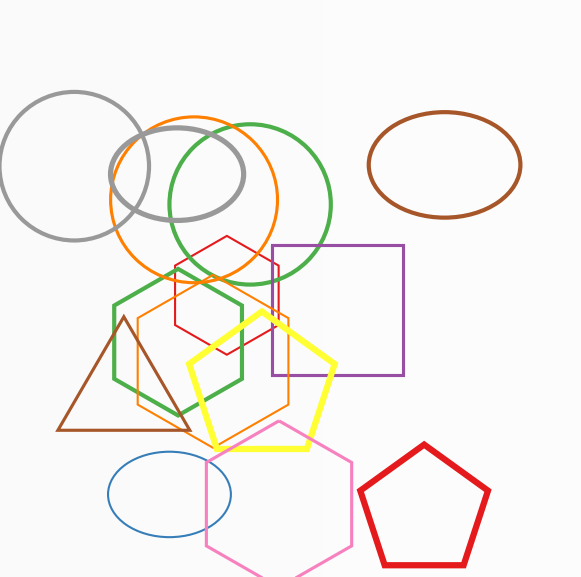[{"shape": "hexagon", "thickness": 1, "radius": 0.51, "center": [0.39, 0.488]}, {"shape": "pentagon", "thickness": 3, "radius": 0.58, "center": [0.73, 0.114]}, {"shape": "oval", "thickness": 1, "radius": 0.53, "center": [0.292, 0.143]}, {"shape": "circle", "thickness": 2, "radius": 0.69, "center": [0.43, 0.645]}, {"shape": "hexagon", "thickness": 2, "radius": 0.63, "center": [0.306, 0.407]}, {"shape": "square", "thickness": 1.5, "radius": 0.56, "center": [0.58, 0.462]}, {"shape": "circle", "thickness": 1.5, "radius": 0.72, "center": [0.334, 0.653]}, {"shape": "hexagon", "thickness": 1, "radius": 0.75, "center": [0.367, 0.373]}, {"shape": "pentagon", "thickness": 3, "radius": 0.66, "center": [0.451, 0.328]}, {"shape": "triangle", "thickness": 1.5, "radius": 0.66, "center": [0.213, 0.32]}, {"shape": "oval", "thickness": 2, "radius": 0.65, "center": [0.765, 0.714]}, {"shape": "hexagon", "thickness": 1.5, "radius": 0.72, "center": [0.48, 0.126]}, {"shape": "circle", "thickness": 2, "radius": 0.64, "center": [0.128, 0.711]}, {"shape": "oval", "thickness": 2.5, "radius": 0.57, "center": [0.305, 0.698]}]